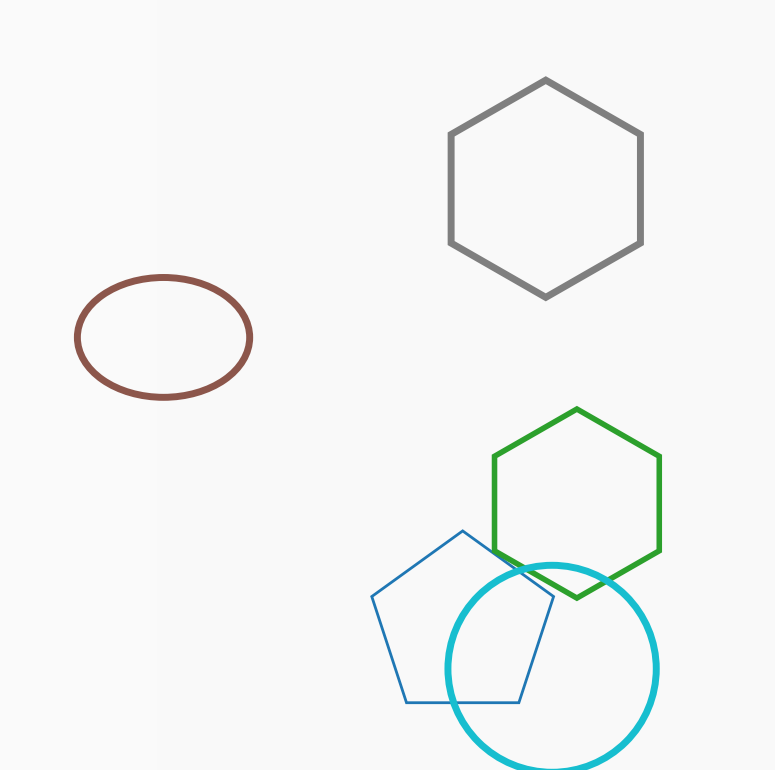[{"shape": "pentagon", "thickness": 1, "radius": 0.62, "center": [0.597, 0.187]}, {"shape": "hexagon", "thickness": 2, "radius": 0.61, "center": [0.744, 0.346]}, {"shape": "oval", "thickness": 2.5, "radius": 0.56, "center": [0.211, 0.562]}, {"shape": "hexagon", "thickness": 2.5, "radius": 0.71, "center": [0.704, 0.755]}, {"shape": "circle", "thickness": 2.5, "radius": 0.67, "center": [0.712, 0.131]}]